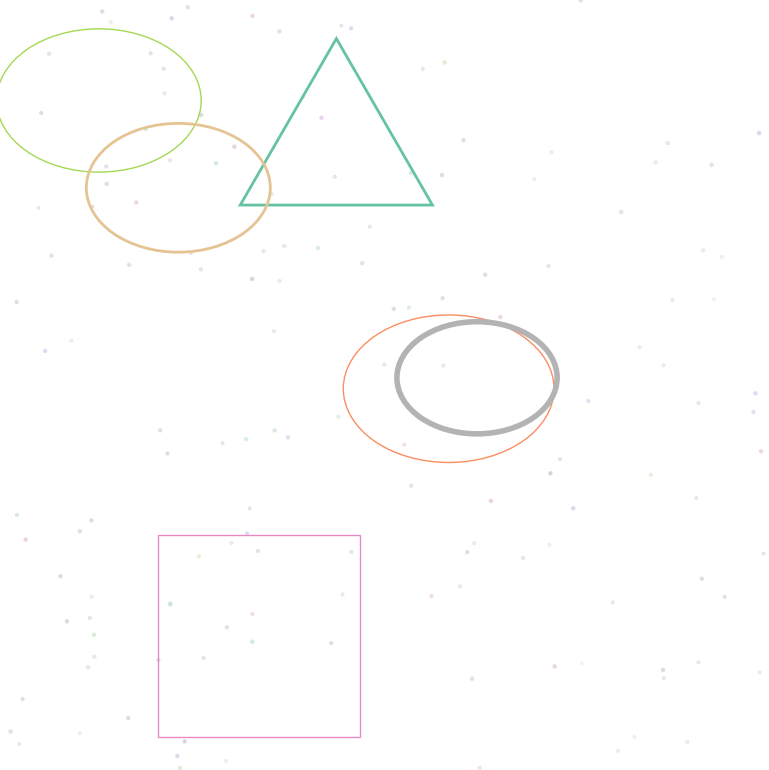[{"shape": "triangle", "thickness": 1, "radius": 0.72, "center": [0.437, 0.806]}, {"shape": "oval", "thickness": 0.5, "radius": 0.68, "center": [0.583, 0.495]}, {"shape": "square", "thickness": 0.5, "radius": 0.66, "center": [0.336, 0.174]}, {"shape": "oval", "thickness": 0.5, "radius": 0.66, "center": [0.128, 0.87]}, {"shape": "oval", "thickness": 1, "radius": 0.6, "center": [0.232, 0.756]}, {"shape": "oval", "thickness": 2, "radius": 0.52, "center": [0.62, 0.509]}]